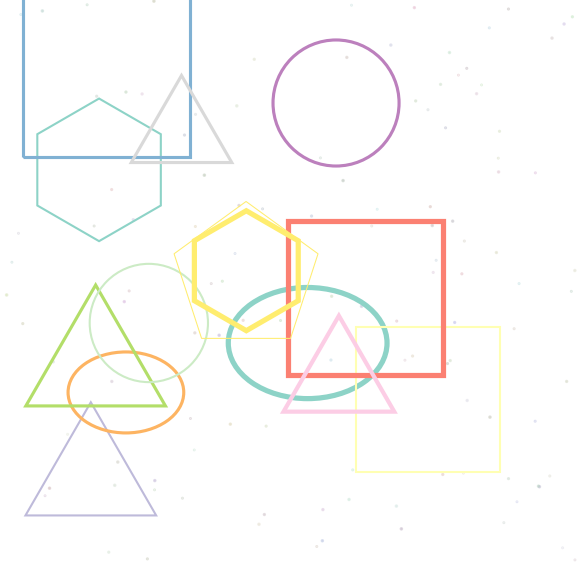[{"shape": "hexagon", "thickness": 1, "radius": 0.62, "center": [0.172, 0.705]}, {"shape": "oval", "thickness": 2.5, "radius": 0.69, "center": [0.533, 0.405]}, {"shape": "square", "thickness": 1, "radius": 0.62, "center": [0.741, 0.307]}, {"shape": "triangle", "thickness": 1, "radius": 0.65, "center": [0.157, 0.172]}, {"shape": "square", "thickness": 2.5, "radius": 0.67, "center": [0.633, 0.483]}, {"shape": "square", "thickness": 1.5, "radius": 0.72, "center": [0.184, 0.871]}, {"shape": "oval", "thickness": 1.5, "radius": 0.5, "center": [0.218, 0.32]}, {"shape": "triangle", "thickness": 1.5, "radius": 0.7, "center": [0.166, 0.366]}, {"shape": "triangle", "thickness": 2, "radius": 0.55, "center": [0.587, 0.342]}, {"shape": "triangle", "thickness": 1.5, "radius": 0.5, "center": [0.314, 0.768]}, {"shape": "circle", "thickness": 1.5, "radius": 0.55, "center": [0.582, 0.821]}, {"shape": "circle", "thickness": 1, "radius": 0.51, "center": [0.258, 0.44]}, {"shape": "pentagon", "thickness": 0.5, "radius": 0.66, "center": [0.426, 0.519]}, {"shape": "hexagon", "thickness": 2.5, "radius": 0.52, "center": [0.427, 0.53]}]